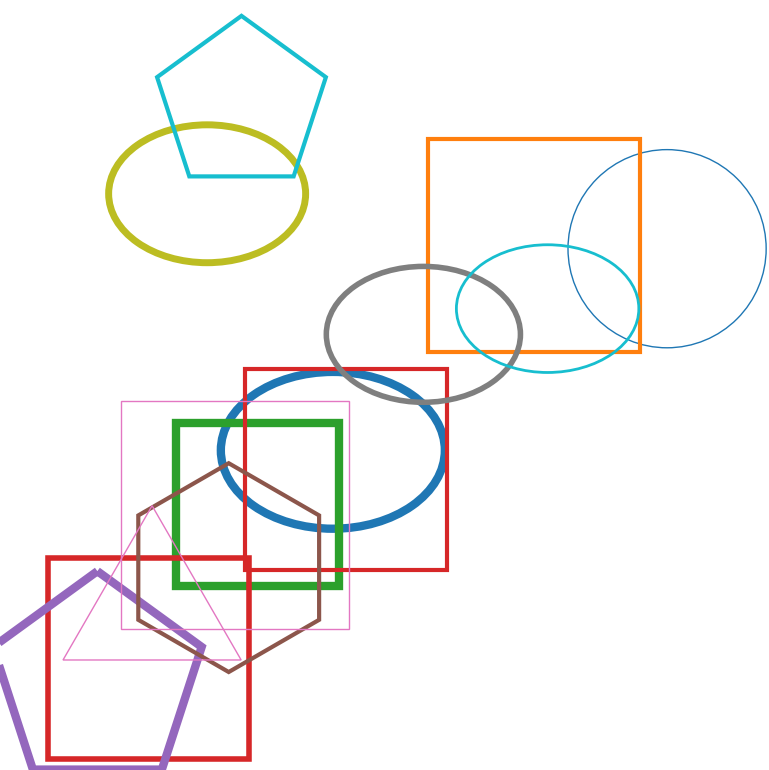[{"shape": "circle", "thickness": 0.5, "radius": 0.64, "center": [0.866, 0.677]}, {"shape": "oval", "thickness": 3, "radius": 0.73, "center": [0.432, 0.415]}, {"shape": "square", "thickness": 1.5, "radius": 0.69, "center": [0.694, 0.681]}, {"shape": "square", "thickness": 3, "radius": 0.53, "center": [0.334, 0.345]}, {"shape": "square", "thickness": 2, "radius": 0.65, "center": [0.193, 0.145]}, {"shape": "square", "thickness": 1.5, "radius": 0.66, "center": [0.449, 0.39]}, {"shape": "pentagon", "thickness": 3, "radius": 0.71, "center": [0.126, 0.116]}, {"shape": "hexagon", "thickness": 1.5, "radius": 0.68, "center": [0.297, 0.263]}, {"shape": "triangle", "thickness": 0.5, "radius": 0.67, "center": [0.198, 0.21]}, {"shape": "square", "thickness": 0.5, "radius": 0.74, "center": [0.305, 0.331]}, {"shape": "oval", "thickness": 2, "radius": 0.63, "center": [0.55, 0.566]}, {"shape": "oval", "thickness": 2.5, "radius": 0.64, "center": [0.269, 0.748]}, {"shape": "pentagon", "thickness": 1.5, "radius": 0.58, "center": [0.314, 0.864]}, {"shape": "oval", "thickness": 1, "radius": 0.59, "center": [0.711, 0.599]}]